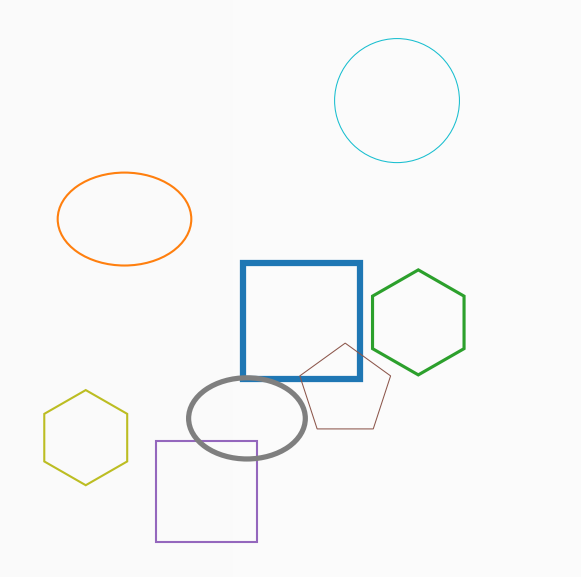[{"shape": "square", "thickness": 3, "radius": 0.5, "center": [0.518, 0.443]}, {"shape": "oval", "thickness": 1, "radius": 0.57, "center": [0.214, 0.62]}, {"shape": "hexagon", "thickness": 1.5, "radius": 0.45, "center": [0.72, 0.441]}, {"shape": "square", "thickness": 1, "radius": 0.44, "center": [0.355, 0.149]}, {"shape": "pentagon", "thickness": 0.5, "radius": 0.41, "center": [0.594, 0.323]}, {"shape": "oval", "thickness": 2.5, "radius": 0.5, "center": [0.425, 0.275]}, {"shape": "hexagon", "thickness": 1, "radius": 0.41, "center": [0.148, 0.241]}, {"shape": "circle", "thickness": 0.5, "radius": 0.54, "center": [0.683, 0.825]}]